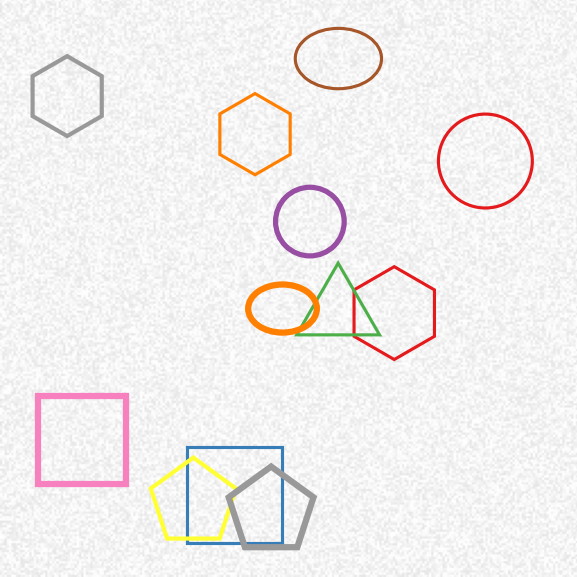[{"shape": "circle", "thickness": 1.5, "radius": 0.41, "center": [0.84, 0.72]}, {"shape": "hexagon", "thickness": 1.5, "radius": 0.4, "center": [0.683, 0.457]}, {"shape": "square", "thickness": 1.5, "radius": 0.41, "center": [0.406, 0.142]}, {"shape": "triangle", "thickness": 1.5, "radius": 0.41, "center": [0.586, 0.461]}, {"shape": "circle", "thickness": 2.5, "radius": 0.3, "center": [0.537, 0.615]}, {"shape": "oval", "thickness": 3, "radius": 0.3, "center": [0.489, 0.465]}, {"shape": "hexagon", "thickness": 1.5, "radius": 0.35, "center": [0.442, 0.767]}, {"shape": "pentagon", "thickness": 2, "radius": 0.39, "center": [0.335, 0.129]}, {"shape": "oval", "thickness": 1.5, "radius": 0.37, "center": [0.586, 0.898]}, {"shape": "square", "thickness": 3, "radius": 0.38, "center": [0.141, 0.236]}, {"shape": "hexagon", "thickness": 2, "radius": 0.35, "center": [0.116, 0.833]}, {"shape": "pentagon", "thickness": 3, "radius": 0.39, "center": [0.469, 0.114]}]